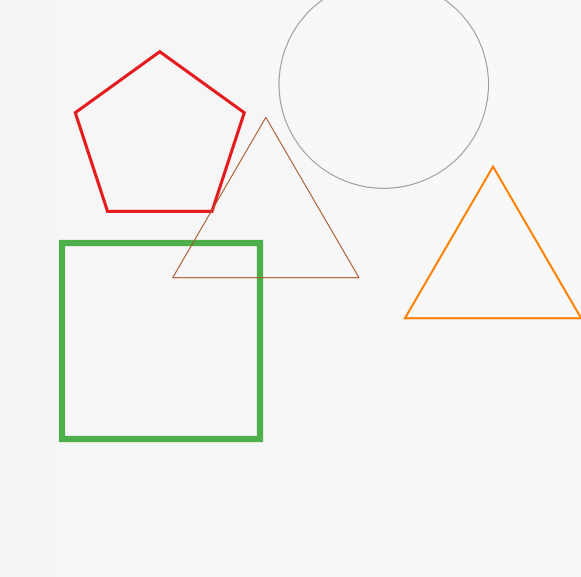[{"shape": "pentagon", "thickness": 1.5, "radius": 0.76, "center": [0.275, 0.757]}, {"shape": "square", "thickness": 3, "radius": 0.85, "center": [0.277, 0.408]}, {"shape": "triangle", "thickness": 1, "radius": 0.88, "center": [0.848, 0.536]}, {"shape": "triangle", "thickness": 0.5, "radius": 0.93, "center": [0.457, 0.611]}, {"shape": "circle", "thickness": 0.5, "radius": 0.9, "center": [0.66, 0.853]}]